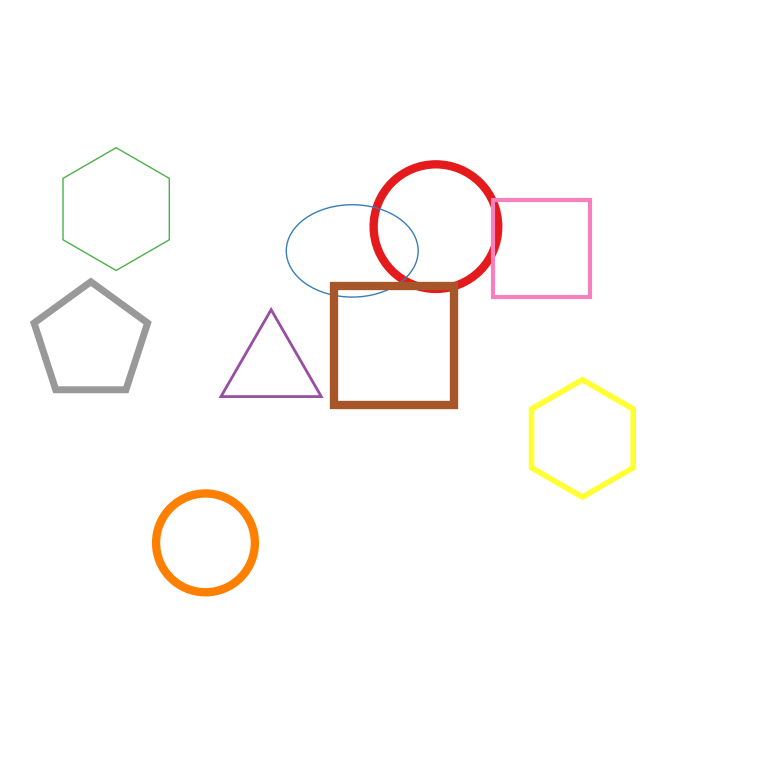[{"shape": "circle", "thickness": 3, "radius": 0.4, "center": [0.566, 0.706]}, {"shape": "oval", "thickness": 0.5, "radius": 0.43, "center": [0.457, 0.674]}, {"shape": "hexagon", "thickness": 0.5, "radius": 0.4, "center": [0.151, 0.728]}, {"shape": "triangle", "thickness": 1, "radius": 0.38, "center": [0.352, 0.523]}, {"shape": "circle", "thickness": 3, "radius": 0.32, "center": [0.267, 0.295]}, {"shape": "hexagon", "thickness": 2, "radius": 0.38, "center": [0.756, 0.431]}, {"shape": "square", "thickness": 3, "radius": 0.39, "center": [0.512, 0.551]}, {"shape": "square", "thickness": 1.5, "radius": 0.31, "center": [0.703, 0.677]}, {"shape": "pentagon", "thickness": 2.5, "radius": 0.39, "center": [0.118, 0.557]}]